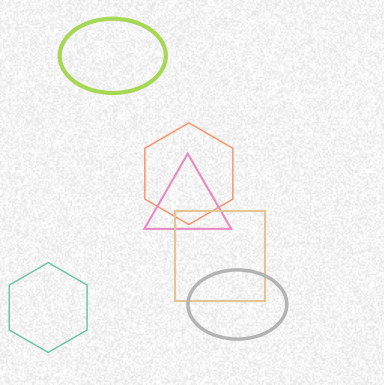[{"shape": "hexagon", "thickness": 1, "radius": 0.58, "center": [0.125, 0.201]}, {"shape": "hexagon", "thickness": 1, "radius": 0.66, "center": [0.491, 0.549]}, {"shape": "triangle", "thickness": 1.5, "radius": 0.65, "center": [0.488, 0.471]}, {"shape": "oval", "thickness": 3, "radius": 0.69, "center": [0.293, 0.855]}, {"shape": "square", "thickness": 1.5, "radius": 0.58, "center": [0.571, 0.335]}, {"shape": "oval", "thickness": 2.5, "radius": 0.64, "center": [0.617, 0.209]}]